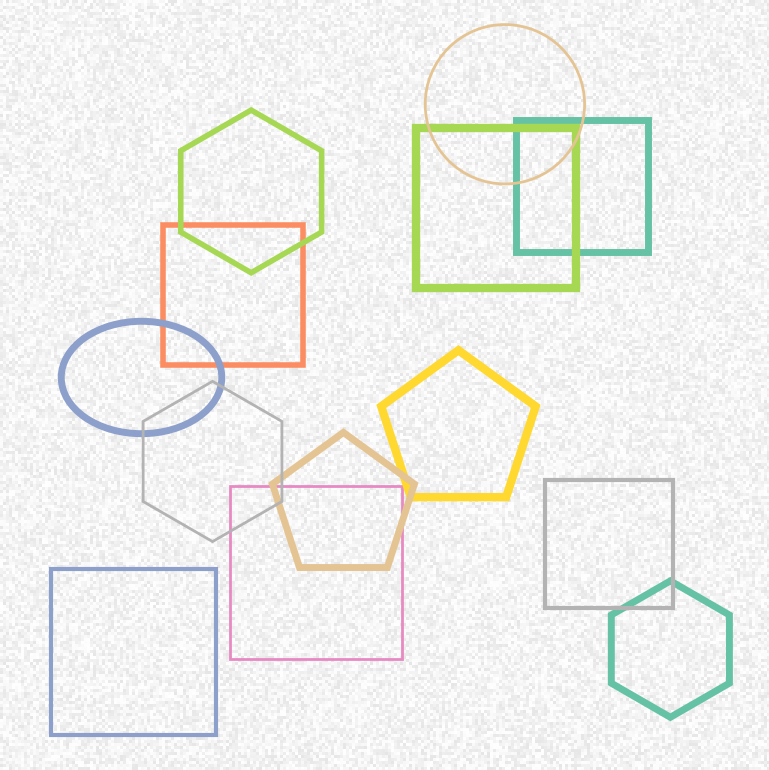[{"shape": "hexagon", "thickness": 2.5, "radius": 0.44, "center": [0.871, 0.157]}, {"shape": "square", "thickness": 2.5, "radius": 0.43, "center": [0.755, 0.758]}, {"shape": "square", "thickness": 2, "radius": 0.46, "center": [0.303, 0.617]}, {"shape": "oval", "thickness": 2.5, "radius": 0.52, "center": [0.184, 0.51]}, {"shape": "square", "thickness": 1.5, "radius": 0.54, "center": [0.173, 0.153]}, {"shape": "square", "thickness": 1, "radius": 0.56, "center": [0.41, 0.256]}, {"shape": "hexagon", "thickness": 2, "radius": 0.53, "center": [0.326, 0.751]}, {"shape": "square", "thickness": 3, "radius": 0.52, "center": [0.644, 0.73]}, {"shape": "pentagon", "thickness": 3, "radius": 0.53, "center": [0.595, 0.44]}, {"shape": "circle", "thickness": 1, "radius": 0.52, "center": [0.656, 0.865]}, {"shape": "pentagon", "thickness": 2.5, "radius": 0.48, "center": [0.446, 0.341]}, {"shape": "square", "thickness": 1.5, "radius": 0.41, "center": [0.791, 0.293]}, {"shape": "hexagon", "thickness": 1, "radius": 0.52, "center": [0.276, 0.401]}]